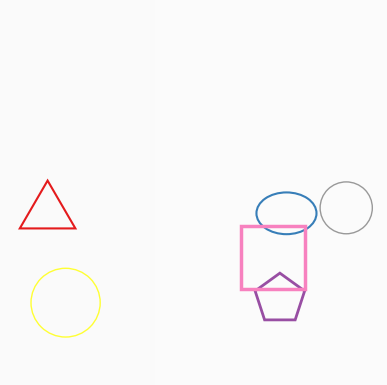[{"shape": "triangle", "thickness": 1.5, "radius": 0.41, "center": [0.123, 0.448]}, {"shape": "oval", "thickness": 1.5, "radius": 0.39, "center": [0.739, 0.446]}, {"shape": "pentagon", "thickness": 2, "radius": 0.34, "center": [0.722, 0.223]}, {"shape": "circle", "thickness": 1, "radius": 0.45, "center": [0.169, 0.214]}, {"shape": "square", "thickness": 2.5, "radius": 0.41, "center": [0.704, 0.33]}, {"shape": "circle", "thickness": 1, "radius": 0.34, "center": [0.893, 0.46]}]